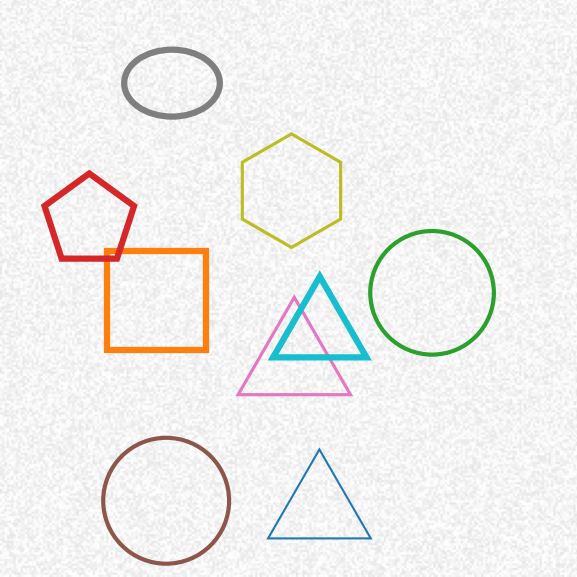[{"shape": "triangle", "thickness": 1, "radius": 0.51, "center": [0.553, 0.118]}, {"shape": "square", "thickness": 3, "radius": 0.43, "center": [0.271, 0.479]}, {"shape": "circle", "thickness": 2, "radius": 0.54, "center": [0.748, 0.492]}, {"shape": "pentagon", "thickness": 3, "radius": 0.41, "center": [0.155, 0.617]}, {"shape": "circle", "thickness": 2, "radius": 0.55, "center": [0.288, 0.132]}, {"shape": "triangle", "thickness": 1.5, "radius": 0.56, "center": [0.51, 0.372]}, {"shape": "oval", "thickness": 3, "radius": 0.41, "center": [0.298, 0.855]}, {"shape": "hexagon", "thickness": 1.5, "radius": 0.49, "center": [0.505, 0.669]}, {"shape": "triangle", "thickness": 3, "radius": 0.47, "center": [0.554, 0.427]}]